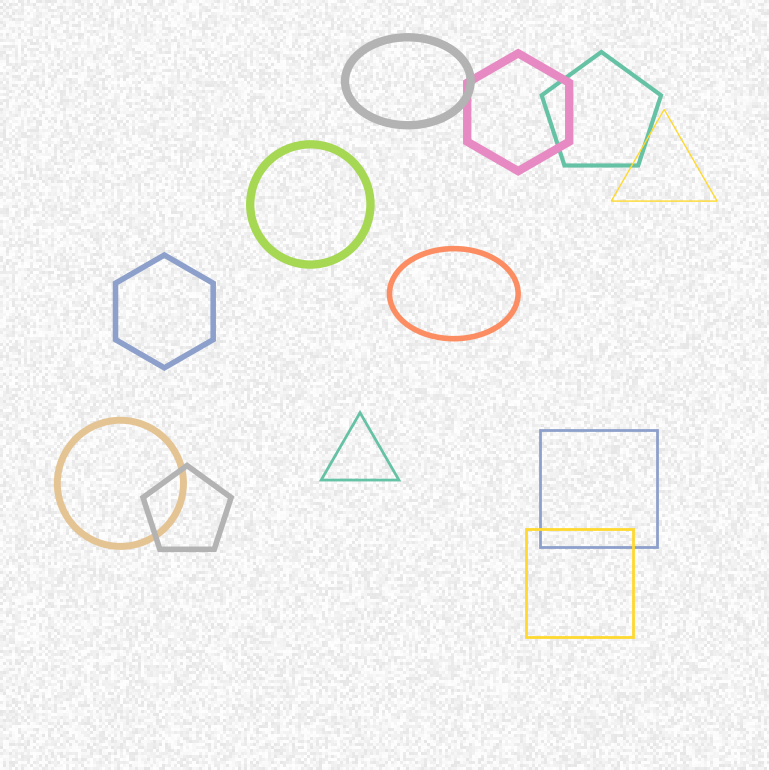[{"shape": "triangle", "thickness": 1, "radius": 0.29, "center": [0.468, 0.406]}, {"shape": "pentagon", "thickness": 1.5, "radius": 0.41, "center": [0.781, 0.851]}, {"shape": "oval", "thickness": 2, "radius": 0.42, "center": [0.589, 0.619]}, {"shape": "square", "thickness": 1, "radius": 0.38, "center": [0.778, 0.366]}, {"shape": "hexagon", "thickness": 2, "radius": 0.37, "center": [0.213, 0.596]}, {"shape": "hexagon", "thickness": 3, "radius": 0.38, "center": [0.673, 0.854]}, {"shape": "circle", "thickness": 3, "radius": 0.39, "center": [0.403, 0.734]}, {"shape": "square", "thickness": 1, "radius": 0.35, "center": [0.752, 0.243]}, {"shape": "triangle", "thickness": 0.5, "radius": 0.4, "center": [0.863, 0.778]}, {"shape": "circle", "thickness": 2.5, "radius": 0.41, "center": [0.156, 0.372]}, {"shape": "pentagon", "thickness": 2, "radius": 0.3, "center": [0.243, 0.335]}, {"shape": "oval", "thickness": 3, "radius": 0.41, "center": [0.53, 0.894]}]